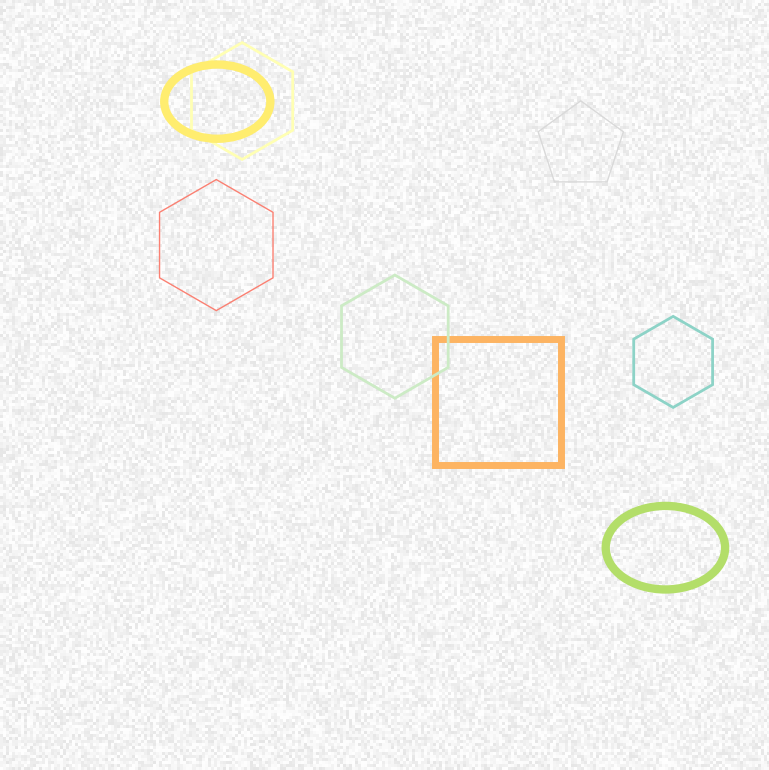[{"shape": "hexagon", "thickness": 1, "radius": 0.3, "center": [0.874, 0.53]}, {"shape": "hexagon", "thickness": 1, "radius": 0.38, "center": [0.314, 0.869]}, {"shape": "hexagon", "thickness": 0.5, "radius": 0.43, "center": [0.281, 0.682]}, {"shape": "square", "thickness": 2.5, "radius": 0.41, "center": [0.646, 0.478]}, {"shape": "oval", "thickness": 3, "radius": 0.39, "center": [0.864, 0.289]}, {"shape": "pentagon", "thickness": 0.5, "radius": 0.29, "center": [0.754, 0.811]}, {"shape": "hexagon", "thickness": 1, "radius": 0.4, "center": [0.513, 0.563]}, {"shape": "oval", "thickness": 3, "radius": 0.34, "center": [0.282, 0.868]}]